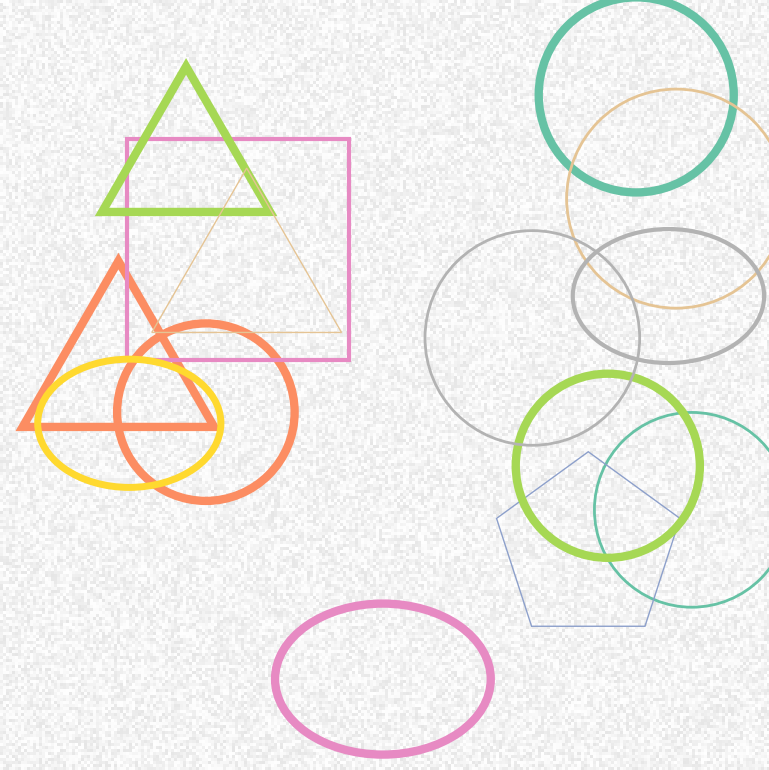[{"shape": "circle", "thickness": 1, "radius": 0.63, "center": [0.898, 0.338]}, {"shape": "circle", "thickness": 3, "radius": 0.63, "center": [0.826, 0.877]}, {"shape": "circle", "thickness": 3, "radius": 0.58, "center": [0.267, 0.465]}, {"shape": "triangle", "thickness": 3, "radius": 0.72, "center": [0.154, 0.517]}, {"shape": "pentagon", "thickness": 0.5, "radius": 0.63, "center": [0.764, 0.288]}, {"shape": "square", "thickness": 1.5, "radius": 0.72, "center": [0.309, 0.676]}, {"shape": "oval", "thickness": 3, "radius": 0.7, "center": [0.497, 0.118]}, {"shape": "triangle", "thickness": 3, "radius": 0.63, "center": [0.242, 0.788]}, {"shape": "circle", "thickness": 3, "radius": 0.6, "center": [0.789, 0.395]}, {"shape": "oval", "thickness": 2.5, "radius": 0.59, "center": [0.168, 0.45]}, {"shape": "triangle", "thickness": 0.5, "radius": 0.71, "center": [0.32, 0.639]}, {"shape": "circle", "thickness": 1, "radius": 0.71, "center": [0.878, 0.742]}, {"shape": "circle", "thickness": 1, "radius": 0.7, "center": [0.691, 0.561]}, {"shape": "oval", "thickness": 1.5, "radius": 0.62, "center": [0.868, 0.616]}]